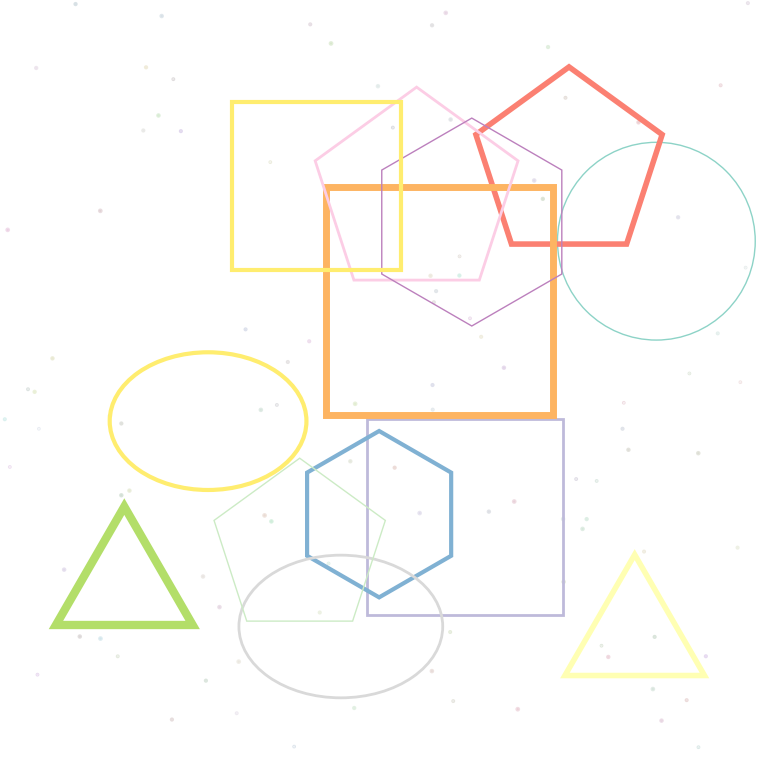[{"shape": "circle", "thickness": 0.5, "radius": 0.64, "center": [0.852, 0.687]}, {"shape": "triangle", "thickness": 2, "radius": 0.52, "center": [0.824, 0.175]}, {"shape": "square", "thickness": 1, "radius": 0.64, "center": [0.604, 0.328]}, {"shape": "pentagon", "thickness": 2, "radius": 0.64, "center": [0.739, 0.786]}, {"shape": "hexagon", "thickness": 1.5, "radius": 0.54, "center": [0.492, 0.332]}, {"shape": "square", "thickness": 2.5, "radius": 0.74, "center": [0.57, 0.609]}, {"shape": "triangle", "thickness": 3, "radius": 0.51, "center": [0.161, 0.24]}, {"shape": "pentagon", "thickness": 1, "radius": 0.69, "center": [0.541, 0.748]}, {"shape": "oval", "thickness": 1, "radius": 0.66, "center": [0.443, 0.186]}, {"shape": "hexagon", "thickness": 0.5, "radius": 0.67, "center": [0.613, 0.712]}, {"shape": "pentagon", "thickness": 0.5, "radius": 0.58, "center": [0.389, 0.288]}, {"shape": "oval", "thickness": 1.5, "radius": 0.64, "center": [0.27, 0.453]}, {"shape": "square", "thickness": 1.5, "radius": 0.55, "center": [0.411, 0.758]}]